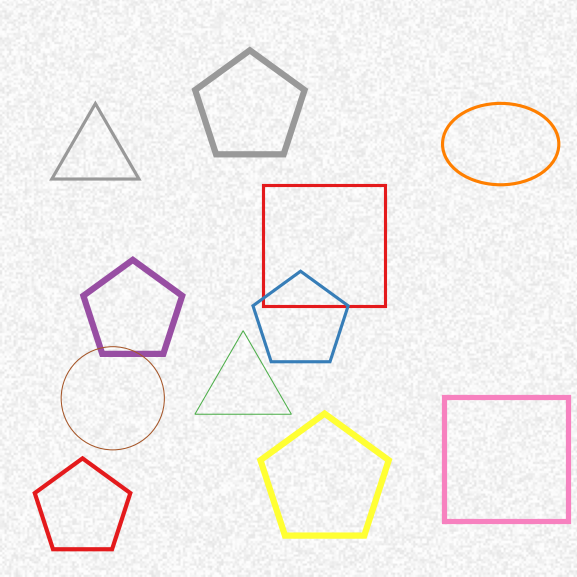[{"shape": "pentagon", "thickness": 2, "radius": 0.44, "center": [0.143, 0.118]}, {"shape": "square", "thickness": 1.5, "radius": 0.52, "center": [0.561, 0.573]}, {"shape": "pentagon", "thickness": 1.5, "radius": 0.43, "center": [0.52, 0.443]}, {"shape": "triangle", "thickness": 0.5, "radius": 0.48, "center": [0.421, 0.33]}, {"shape": "pentagon", "thickness": 3, "radius": 0.45, "center": [0.23, 0.459]}, {"shape": "oval", "thickness": 1.5, "radius": 0.5, "center": [0.867, 0.75]}, {"shape": "pentagon", "thickness": 3, "radius": 0.58, "center": [0.562, 0.166]}, {"shape": "circle", "thickness": 0.5, "radius": 0.45, "center": [0.195, 0.309]}, {"shape": "square", "thickness": 2.5, "radius": 0.54, "center": [0.875, 0.205]}, {"shape": "triangle", "thickness": 1.5, "radius": 0.44, "center": [0.165, 0.733]}, {"shape": "pentagon", "thickness": 3, "radius": 0.5, "center": [0.433, 0.812]}]